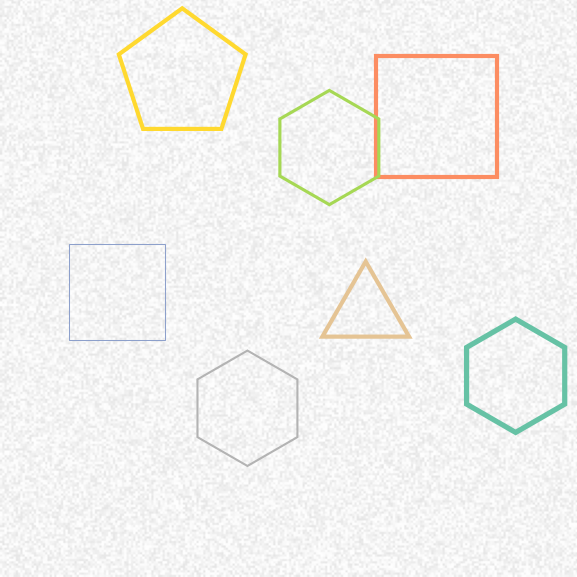[{"shape": "hexagon", "thickness": 2.5, "radius": 0.49, "center": [0.893, 0.348]}, {"shape": "square", "thickness": 2, "radius": 0.53, "center": [0.756, 0.798]}, {"shape": "square", "thickness": 0.5, "radius": 0.42, "center": [0.202, 0.493]}, {"shape": "hexagon", "thickness": 1.5, "radius": 0.49, "center": [0.57, 0.744]}, {"shape": "pentagon", "thickness": 2, "radius": 0.58, "center": [0.316, 0.869]}, {"shape": "triangle", "thickness": 2, "radius": 0.43, "center": [0.633, 0.46]}, {"shape": "hexagon", "thickness": 1, "radius": 0.5, "center": [0.428, 0.292]}]